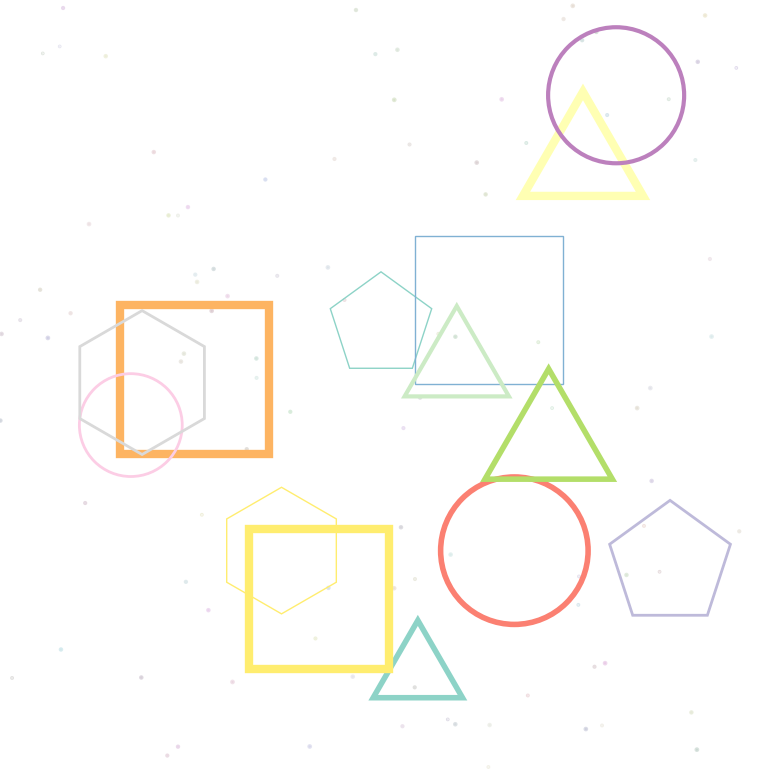[{"shape": "triangle", "thickness": 2, "radius": 0.33, "center": [0.543, 0.127]}, {"shape": "pentagon", "thickness": 0.5, "radius": 0.35, "center": [0.495, 0.578]}, {"shape": "triangle", "thickness": 3, "radius": 0.45, "center": [0.757, 0.791]}, {"shape": "pentagon", "thickness": 1, "radius": 0.41, "center": [0.87, 0.268]}, {"shape": "circle", "thickness": 2, "radius": 0.48, "center": [0.668, 0.285]}, {"shape": "square", "thickness": 0.5, "radius": 0.48, "center": [0.636, 0.598]}, {"shape": "square", "thickness": 3, "radius": 0.48, "center": [0.253, 0.507]}, {"shape": "triangle", "thickness": 2, "radius": 0.48, "center": [0.713, 0.425]}, {"shape": "circle", "thickness": 1, "radius": 0.33, "center": [0.17, 0.448]}, {"shape": "hexagon", "thickness": 1, "radius": 0.47, "center": [0.185, 0.503]}, {"shape": "circle", "thickness": 1.5, "radius": 0.44, "center": [0.8, 0.876]}, {"shape": "triangle", "thickness": 1.5, "radius": 0.39, "center": [0.593, 0.524]}, {"shape": "hexagon", "thickness": 0.5, "radius": 0.41, "center": [0.366, 0.285]}, {"shape": "square", "thickness": 3, "radius": 0.45, "center": [0.414, 0.222]}]